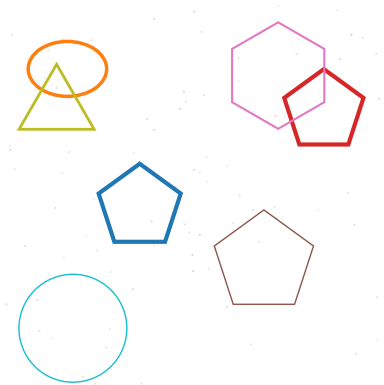[{"shape": "pentagon", "thickness": 3, "radius": 0.56, "center": [0.363, 0.463]}, {"shape": "oval", "thickness": 2.5, "radius": 0.51, "center": [0.175, 0.821]}, {"shape": "pentagon", "thickness": 3, "radius": 0.54, "center": [0.841, 0.712]}, {"shape": "pentagon", "thickness": 1, "radius": 0.68, "center": [0.685, 0.319]}, {"shape": "hexagon", "thickness": 1.5, "radius": 0.69, "center": [0.723, 0.804]}, {"shape": "triangle", "thickness": 2, "radius": 0.56, "center": [0.147, 0.72]}, {"shape": "circle", "thickness": 1, "radius": 0.7, "center": [0.189, 0.147]}]